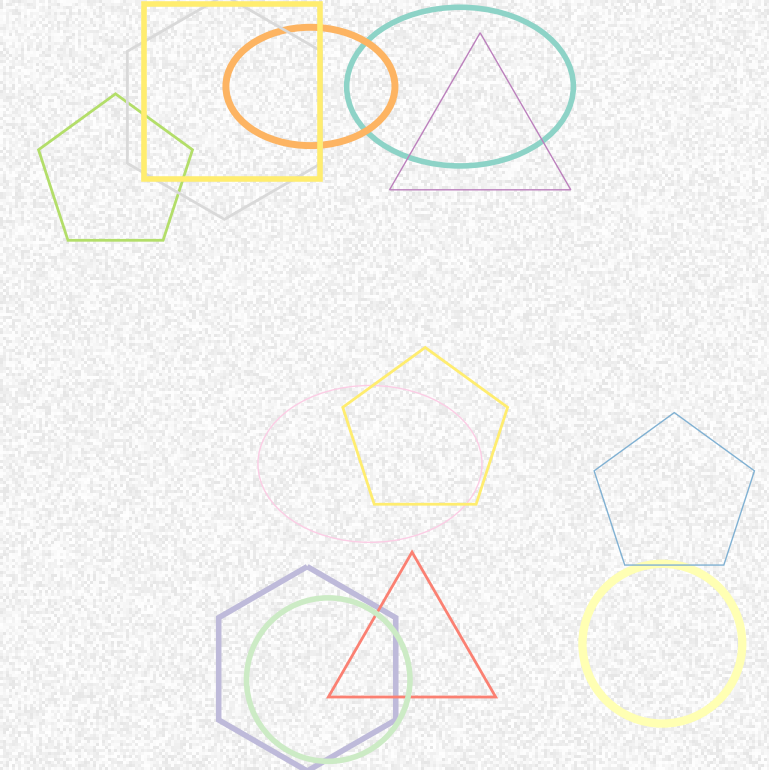[{"shape": "oval", "thickness": 2, "radius": 0.74, "center": [0.597, 0.888]}, {"shape": "circle", "thickness": 3, "radius": 0.52, "center": [0.86, 0.164]}, {"shape": "hexagon", "thickness": 2, "radius": 0.66, "center": [0.399, 0.131]}, {"shape": "triangle", "thickness": 1, "radius": 0.63, "center": [0.535, 0.158]}, {"shape": "pentagon", "thickness": 0.5, "radius": 0.55, "center": [0.876, 0.355]}, {"shape": "oval", "thickness": 2.5, "radius": 0.55, "center": [0.403, 0.888]}, {"shape": "pentagon", "thickness": 1, "radius": 0.53, "center": [0.15, 0.773]}, {"shape": "oval", "thickness": 0.5, "radius": 0.73, "center": [0.48, 0.398]}, {"shape": "hexagon", "thickness": 1, "radius": 0.73, "center": [0.291, 0.861]}, {"shape": "triangle", "thickness": 0.5, "radius": 0.68, "center": [0.624, 0.821]}, {"shape": "circle", "thickness": 2, "radius": 0.53, "center": [0.426, 0.117]}, {"shape": "square", "thickness": 2, "radius": 0.57, "center": [0.301, 0.881]}, {"shape": "pentagon", "thickness": 1, "radius": 0.56, "center": [0.552, 0.436]}]